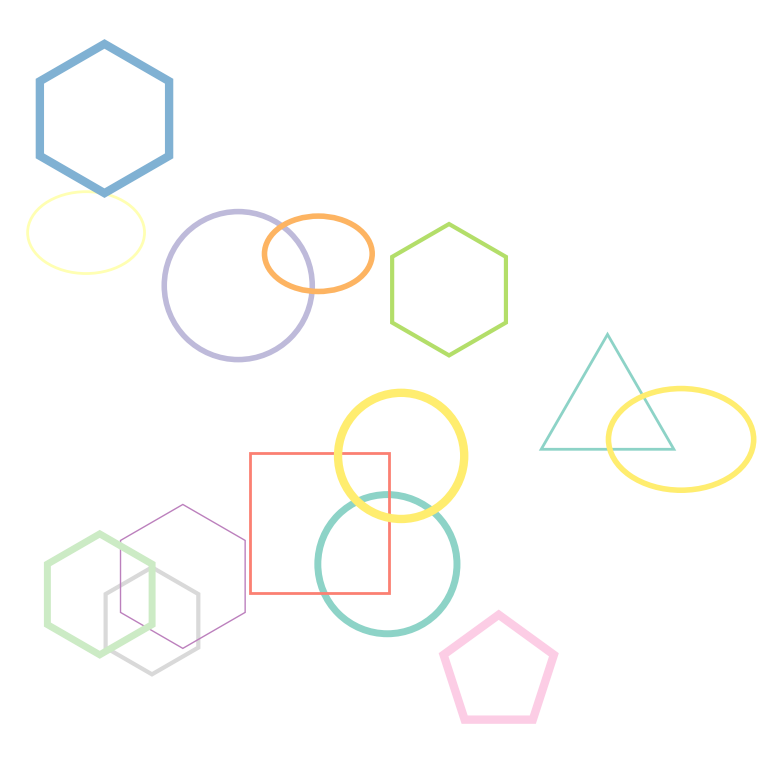[{"shape": "triangle", "thickness": 1, "radius": 0.5, "center": [0.789, 0.466]}, {"shape": "circle", "thickness": 2.5, "radius": 0.45, "center": [0.503, 0.267]}, {"shape": "oval", "thickness": 1, "radius": 0.38, "center": [0.112, 0.698]}, {"shape": "circle", "thickness": 2, "radius": 0.48, "center": [0.309, 0.629]}, {"shape": "square", "thickness": 1, "radius": 0.45, "center": [0.415, 0.321]}, {"shape": "hexagon", "thickness": 3, "radius": 0.48, "center": [0.136, 0.846]}, {"shape": "oval", "thickness": 2, "radius": 0.35, "center": [0.413, 0.67]}, {"shape": "hexagon", "thickness": 1.5, "radius": 0.43, "center": [0.583, 0.624]}, {"shape": "pentagon", "thickness": 3, "radius": 0.38, "center": [0.648, 0.126]}, {"shape": "hexagon", "thickness": 1.5, "radius": 0.35, "center": [0.197, 0.194]}, {"shape": "hexagon", "thickness": 0.5, "radius": 0.47, "center": [0.237, 0.251]}, {"shape": "hexagon", "thickness": 2.5, "radius": 0.39, "center": [0.13, 0.228]}, {"shape": "circle", "thickness": 3, "radius": 0.41, "center": [0.521, 0.408]}, {"shape": "oval", "thickness": 2, "radius": 0.47, "center": [0.884, 0.429]}]